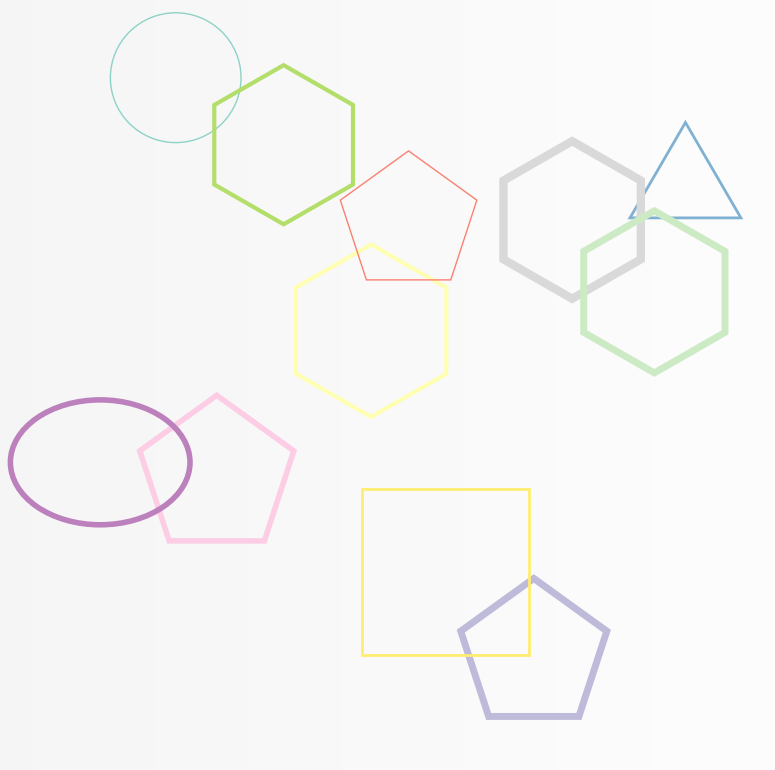[{"shape": "circle", "thickness": 0.5, "radius": 0.42, "center": [0.227, 0.899]}, {"shape": "hexagon", "thickness": 1.5, "radius": 0.56, "center": [0.479, 0.571]}, {"shape": "pentagon", "thickness": 2.5, "radius": 0.5, "center": [0.689, 0.15]}, {"shape": "pentagon", "thickness": 0.5, "radius": 0.46, "center": [0.527, 0.711]}, {"shape": "triangle", "thickness": 1, "radius": 0.41, "center": [0.884, 0.758]}, {"shape": "hexagon", "thickness": 1.5, "radius": 0.52, "center": [0.366, 0.812]}, {"shape": "pentagon", "thickness": 2, "radius": 0.52, "center": [0.28, 0.382]}, {"shape": "hexagon", "thickness": 3, "radius": 0.51, "center": [0.738, 0.714]}, {"shape": "oval", "thickness": 2, "radius": 0.58, "center": [0.129, 0.4]}, {"shape": "hexagon", "thickness": 2.5, "radius": 0.53, "center": [0.844, 0.621]}, {"shape": "square", "thickness": 1, "radius": 0.54, "center": [0.574, 0.258]}]